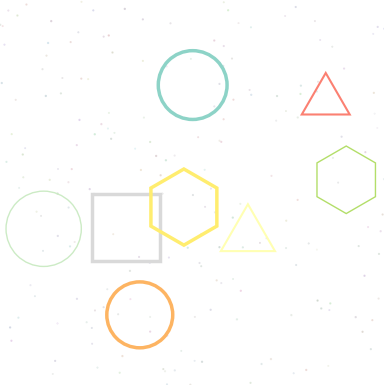[{"shape": "circle", "thickness": 2.5, "radius": 0.45, "center": [0.5, 0.779]}, {"shape": "triangle", "thickness": 1.5, "radius": 0.41, "center": [0.644, 0.388]}, {"shape": "triangle", "thickness": 1.5, "radius": 0.36, "center": [0.846, 0.739]}, {"shape": "circle", "thickness": 2.5, "radius": 0.43, "center": [0.363, 0.182]}, {"shape": "hexagon", "thickness": 1, "radius": 0.44, "center": [0.899, 0.533]}, {"shape": "square", "thickness": 2.5, "radius": 0.44, "center": [0.327, 0.409]}, {"shape": "circle", "thickness": 1, "radius": 0.49, "center": [0.113, 0.406]}, {"shape": "hexagon", "thickness": 2.5, "radius": 0.49, "center": [0.478, 0.462]}]